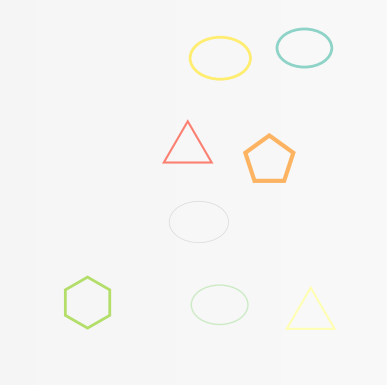[{"shape": "oval", "thickness": 2, "radius": 0.35, "center": [0.786, 0.875]}, {"shape": "triangle", "thickness": 1.5, "radius": 0.36, "center": [0.802, 0.181]}, {"shape": "triangle", "thickness": 1.5, "radius": 0.36, "center": [0.485, 0.614]}, {"shape": "pentagon", "thickness": 3, "radius": 0.33, "center": [0.695, 0.583]}, {"shape": "hexagon", "thickness": 2, "radius": 0.33, "center": [0.226, 0.214]}, {"shape": "oval", "thickness": 0.5, "radius": 0.38, "center": [0.513, 0.423]}, {"shape": "oval", "thickness": 1, "radius": 0.37, "center": [0.567, 0.208]}, {"shape": "oval", "thickness": 2, "radius": 0.39, "center": [0.568, 0.849]}]